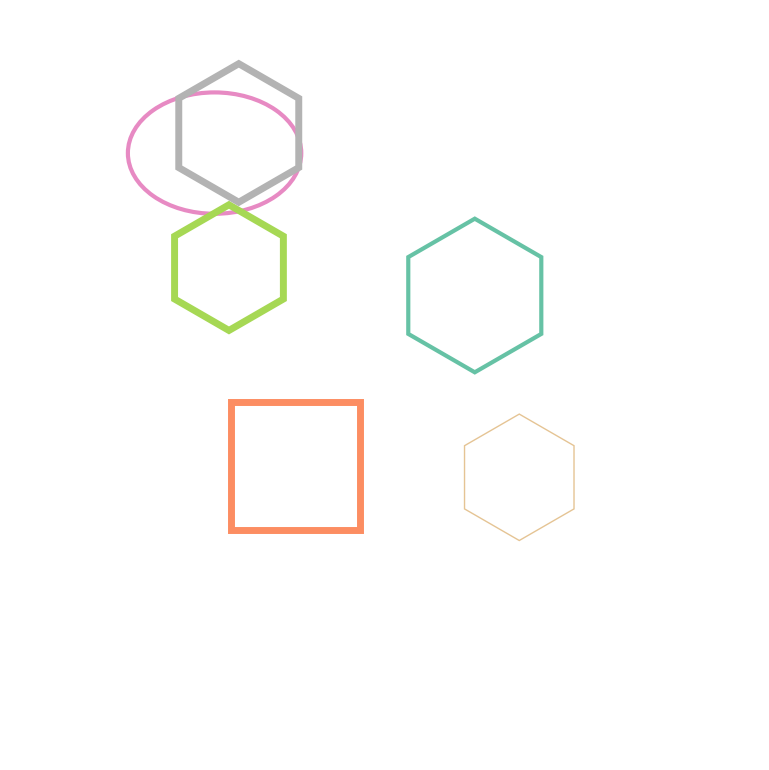[{"shape": "hexagon", "thickness": 1.5, "radius": 0.5, "center": [0.617, 0.616]}, {"shape": "square", "thickness": 2.5, "radius": 0.42, "center": [0.384, 0.395]}, {"shape": "oval", "thickness": 1.5, "radius": 0.56, "center": [0.279, 0.801]}, {"shape": "hexagon", "thickness": 2.5, "radius": 0.41, "center": [0.297, 0.652]}, {"shape": "hexagon", "thickness": 0.5, "radius": 0.41, "center": [0.674, 0.38]}, {"shape": "hexagon", "thickness": 2.5, "radius": 0.45, "center": [0.31, 0.827]}]